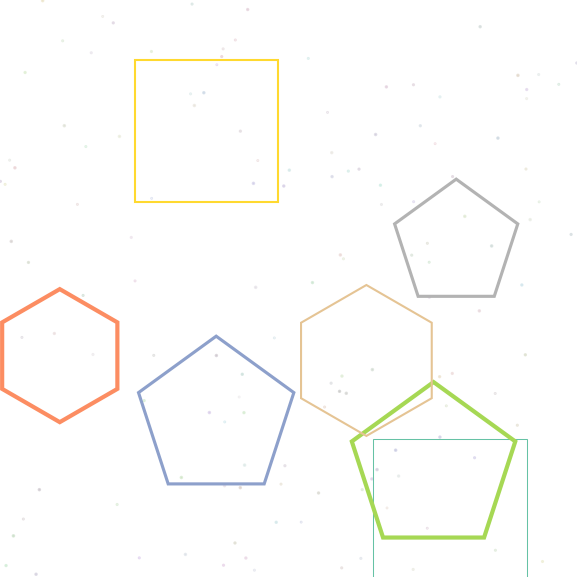[{"shape": "square", "thickness": 0.5, "radius": 0.66, "center": [0.78, 0.106]}, {"shape": "hexagon", "thickness": 2, "radius": 0.58, "center": [0.103, 0.383]}, {"shape": "pentagon", "thickness": 1.5, "radius": 0.71, "center": [0.374, 0.276]}, {"shape": "pentagon", "thickness": 2, "radius": 0.74, "center": [0.751, 0.189]}, {"shape": "square", "thickness": 1, "radius": 0.62, "center": [0.357, 0.773]}, {"shape": "hexagon", "thickness": 1, "radius": 0.65, "center": [0.634, 0.375]}, {"shape": "pentagon", "thickness": 1.5, "radius": 0.56, "center": [0.79, 0.577]}]